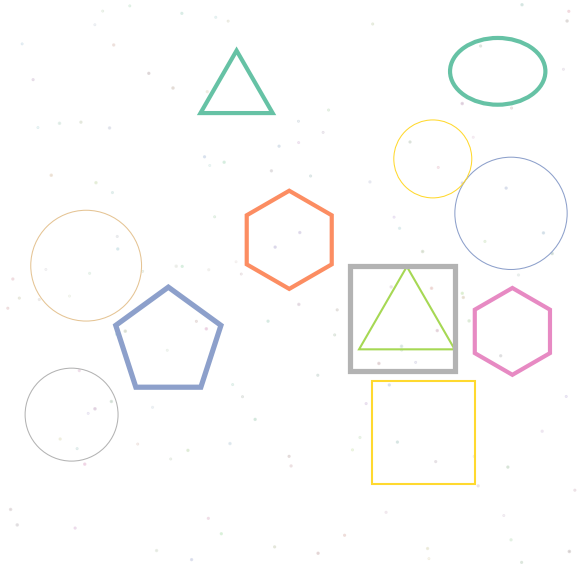[{"shape": "oval", "thickness": 2, "radius": 0.41, "center": [0.862, 0.876]}, {"shape": "triangle", "thickness": 2, "radius": 0.36, "center": [0.41, 0.839]}, {"shape": "hexagon", "thickness": 2, "radius": 0.42, "center": [0.501, 0.584]}, {"shape": "pentagon", "thickness": 2.5, "radius": 0.48, "center": [0.292, 0.406]}, {"shape": "circle", "thickness": 0.5, "radius": 0.49, "center": [0.885, 0.63]}, {"shape": "hexagon", "thickness": 2, "radius": 0.38, "center": [0.887, 0.425]}, {"shape": "triangle", "thickness": 1, "radius": 0.48, "center": [0.705, 0.442]}, {"shape": "circle", "thickness": 0.5, "radius": 0.34, "center": [0.749, 0.724]}, {"shape": "square", "thickness": 1, "radius": 0.45, "center": [0.734, 0.25]}, {"shape": "circle", "thickness": 0.5, "radius": 0.48, "center": [0.149, 0.539]}, {"shape": "circle", "thickness": 0.5, "radius": 0.4, "center": [0.124, 0.281]}, {"shape": "square", "thickness": 2.5, "radius": 0.46, "center": [0.697, 0.448]}]